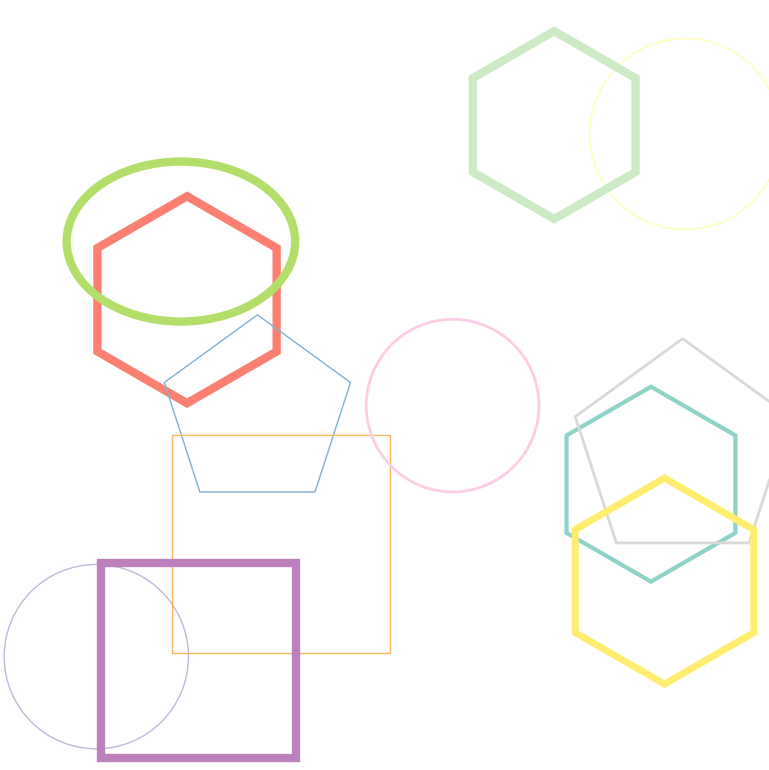[{"shape": "hexagon", "thickness": 1.5, "radius": 0.63, "center": [0.845, 0.371]}, {"shape": "circle", "thickness": 0.5, "radius": 0.62, "center": [0.89, 0.826]}, {"shape": "circle", "thickness": 0.5, "radius": 0.6, "center": [0.125, 0.147]}, {"shape": "hexagon", "thickness": 3, "radius": 0.67, "center": [0.243, 0.611]}, {"shape": "pentagon", "thickness": 0.5, "radius": 0.64, "center": [0.334, 0.464]}, {"shape": "square", "thickness": 0.5, "radius": 0.71, "center": [0.365, 0.293]}, {"shape": "oval", "thickness": 3, "radius": 0.74, "center": [0.235, 0.686]}, {"shape": "circle", "thickness": 1, "radius": 0.56, "center": [0.588, 0.473]}, {"shape": "pentagon", "thickness": 1, "radius": 0.73, "center": [0.887, 0.414]}, {"shape": "square", "thickness": 3, "radius": 0.63, "center": [0.258, 0.142]}, {"shape": "hexagon", "thickness": 3, "radius": 0.61, "center": [0.72, 0.838]}, {"shape": "hexagon", "thickness": 2.5, "radius": 0.67, "center": [0.863, 0.245]}]